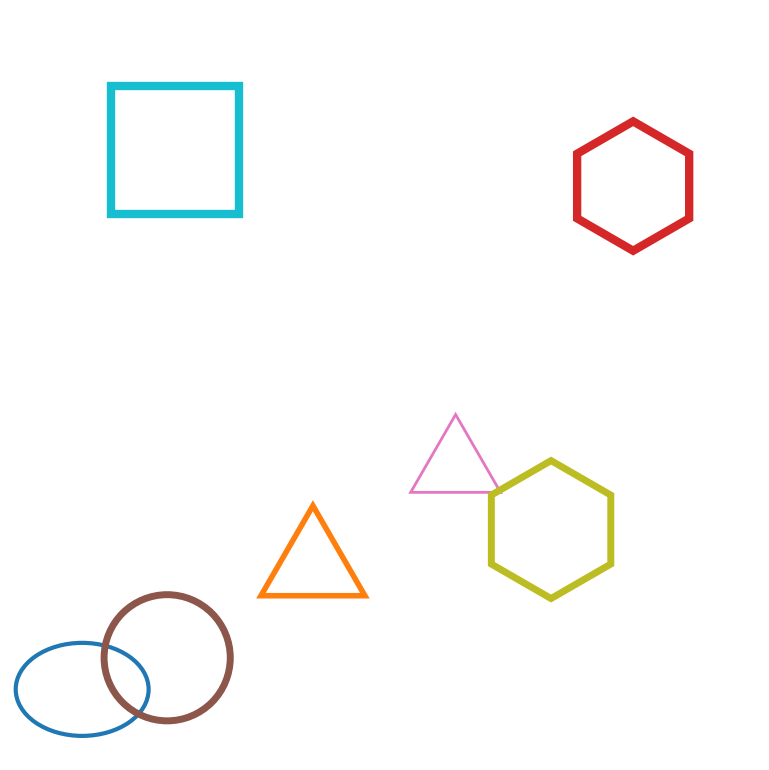[{"shape": "oval", "thickness": 1.5, "radius": 0.43, "center": [0.107, 0.105]}, {"shape": "triangle", "thickness": 2, "radius": 0.39, "center": [0.406, 0.265]}, {"shape": "hexagon", "thickness": 3, "radius": 0.42, "center": [0.822, 0.758]}, {"shape": "circle", "thickness": 2.5, "radius": 0.41, "center": [0.217, 0.146]}, {"shape": "triangle", "thickness": 1, "radius": 0.34, "center": [0.592, 0.394]}, {"shape": "hexagon", "thickness": 2.5, "radius": 0.45, "center": [0.716, 0.312]}, {"shape": "square", "thickness": 3, "radius": 0.42, "center": [0.227, 0.805]}]